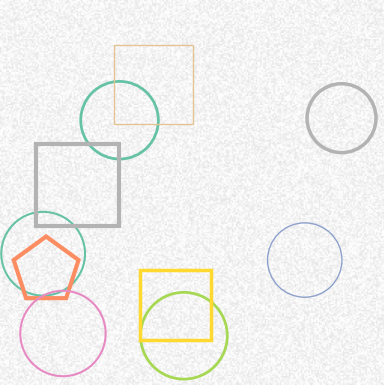[{"shape": "circle", "thickness": 1.5, "radius": 0.54, "center": [0.112, 0.341]}, {"shape": "circle", "thickness": 2, "radius": 0.5, "center": [0.31, 0.688]}, {"shape": "pentagon", "thickness": 3, "radius": 0.44, "center": [0.12, 0.297]}, {"shape": "circle", "thickness": 1, "radius": 0.48, "center": [0.792, 0.325]}, {"shape": "circle", "thickness": 1.5, "radius": 0.55, "center": [0.164, 0.134]}, {"shape": "circle", "thickness": 2, "radius": 0.56, "center": [0.478, 0.128]}, {"shape": "square", "thickness": 2.5, "radius": 0.46, "center": [0.456, 0.207]}, {"shape": "square", "thickness": 1, "radius": 0.52, "center": [0.399, 0.781]}, {"shape": "square", "thickness": 3, "radius": 0.53, "center": [0.202, 0.519]}, {"shape": "circle", "thickness": 2.5, "radius": 0.45, "center": [0.887, 0.693]}]